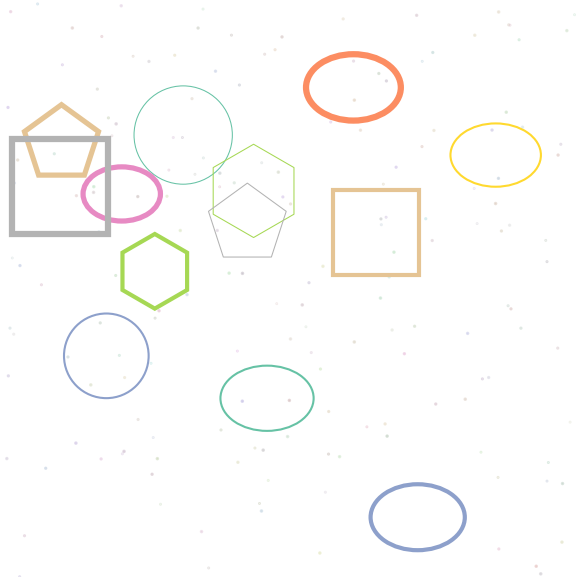[{"shape": "circle", "thickness": 0.5, "radius": 0.43, "center": [0.317, 0.765]}, {"shape": "oval", "thickness": 1, "radius": 0.4, "center": [0.462, 0.309]}, {"shape": "oval", "thickness": 3, "radius": 0.41, "center": [0.612, 0.848]}, {"shape": "oval", "thickness": 2, "radius": 0.41, "center": [0.723, 0.104]}, {"shape": "circle", "thickness": 1, "radius": 0.37, "center": [0.184, 0.383]}, {"shape": "oval", "thickness": 2.5, "radius": 0.33, "center": [0.211, 0.663]}, {"shape": "hexagon", "thickness": 2, "radius": 0.32, "center": [0.268, 0.529]}, {"shape": "hexagon", "thickness": 0.5, "radius": 0.4, "center": [0.439, 0.669]}, {"shape": "oval", "thickness": 1, "radius": 0.39, "center": [0.858, 0.731]}, {"shape": "square", "thickness": 2, "radius": 0.37, "center": [0.651, 0.596]}, {"shape": "pentagon", "thickness": 2.5, "radius": 0.34, "center": [0.106, 0.75]}, {"shape": "square", "thickness": 3, "radius": 0.41, "center": [0.104, 0.676]}, {"shape": "pentagon", "thickness": 0.5, "radius": 0.35, "center": [0.428, 0.611]}]